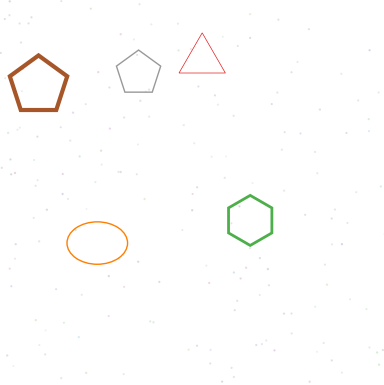[{"shape": "triangle", "thickness": 0.5, "radius": 0.35, "center": [0.525, 0.845]}, {"shape": "hexagon", "thickness": 2, "radius": 0.32, "center": [0.65, 0.427]}, {"shape": "oval", "thickness": 1, "radius": 0.39, "center": [0.253, 0.369]}, {"shape": "pentagon", "thickness": 3, "radius": 0.39, "center": [0.1, 0.778]}, {"shape": "pentagon", "thickness": 1, "radius": 0.3, "center": [0.36, 0.81]}]